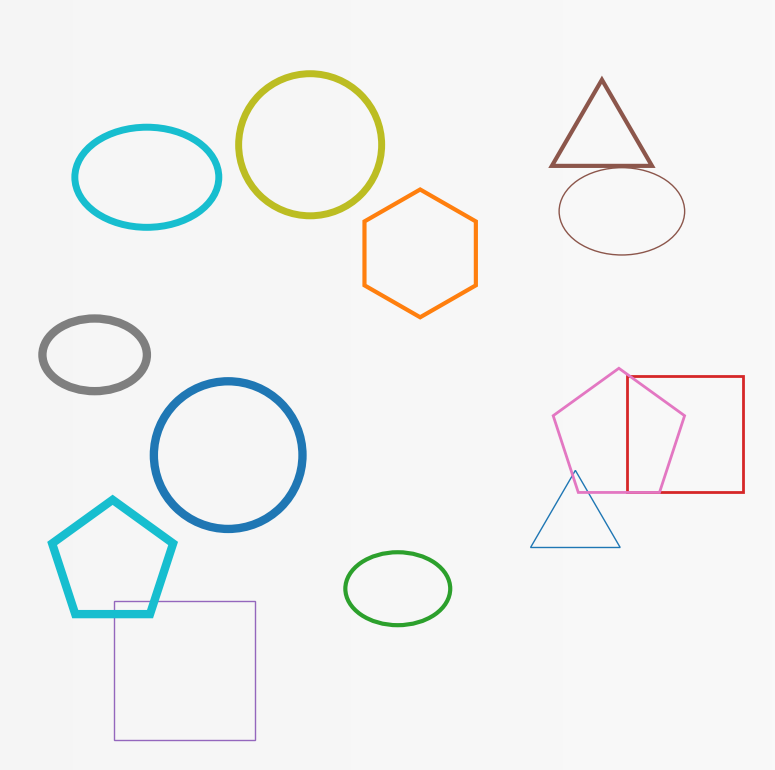[{"shape": "circle", "thickness": 3, "radius": 0.48, "center": [0.294, 0.409]}, {"shape": "triangle", "thickness": 0.5, "radius": 0.33, "center": [0.742, 0.322]}, {"shape": "hexagon", "thickness": 1.5, "radius": 0.41, "center": [0.542, 0.671]}, {"shape": "oval", "thickness": 1.5, "radius": 0.34, "center": [0.513, 0.235]}, {"shape": "square", "thickness": 1, "radius": 0.38, "center": [0.884, 0.436]}, {"shape": "square", "thickness": 0.5, "radius": 0.45, "center": [0.238, 0.129]}, {"shape": "oval", "thickness": 0.5, "radius": 0.4, "center": [0.802, 0.726]}, {"shape": "triangle", "thickness": 1.5, "radius": 0.37, "center": [0.777, 0.822]}, {"shape": "pentagon", "thickness": 1, "radius": 0.45, "center": [0.799, 0.433]}, {"shape": "oval", "thickness": 3, "radius": 0.34, "center": [0.122, 0.539]}, {"shape": "circle", "thickness": 2.5, "radius": 0.46, "center": [0.4, 0.812]}, {"shape": "oval", "thickness": 2.5, "radius": 0.46, "center": [0.189, 0.77]}, {"shape": "pentagon", "thickness": 3, "radius": 0.41, "center": [0.145, 0.269]}]